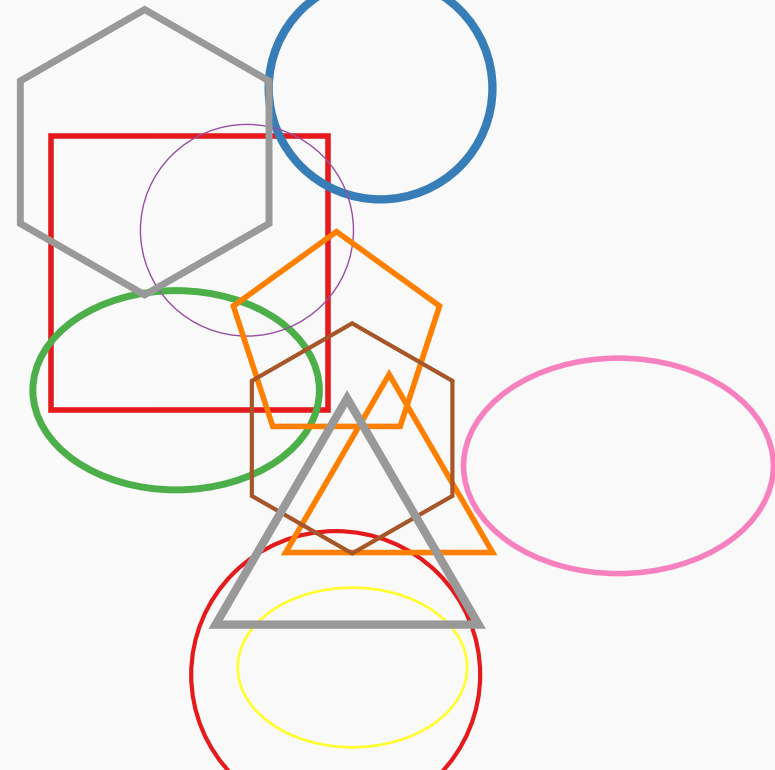[{"shape": "circle", "thickness": 1.5, "radius": 0.93, "center": [0.433, 0.124]}, {"shape": "square", "thickness": 2, "radius": 0.89, "center": [0.244, 0.645]}, {"shape": "circle", "thickness": 3, "radius": 0.72, "center": [0.491, 0.885]}, {"shape": "oval", "thickness": 2.5, "radius": 0.92, "center": [0.227, 0.493]}, {"shape": "circle", "thickness": 0.5, "radius": 0.69, "center": [0.319, 0.701]}, {"shape": "pentagon", "thickness": 2, "radius": 0.7, "center": [0.434, 0.559]}, {"shape": "triangle", "thickness": 2, "radius": 0.77, "center": [0.502, 0.36]}, {"shape": "oval", "thickness": 1, "radius": 0.74, "center": [0.455, 0.133]}, {"shape": "hexagon", "thickness": 1.5, "radius": 0.75, "center": [0.454, 0.431]}, {"shape": "oval", "thickness": 2, "radius": 1.0, "center": [0.798, 0.395]}, {"shape": "hexagon", "thickness": 2.5, "radius": 0.93, "center": [0.187, 0.802]}, {"shape": "triangle", "thickness": 3, "radius": 0.98, "center": [0.448, 0.287]}]